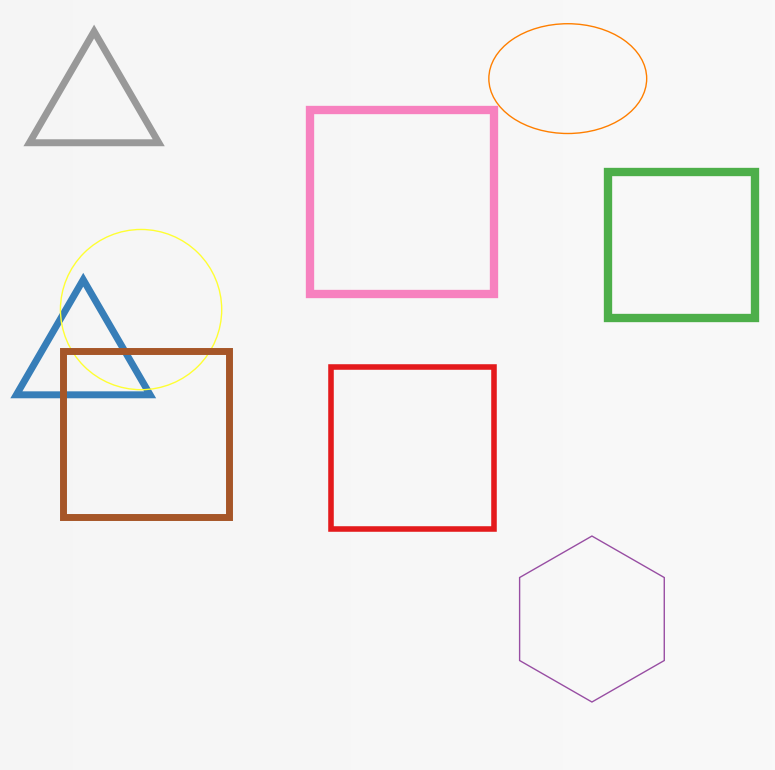[{"shape": "square", "thickness": 2, "radius": 0.53, "center": [0.533, 0.418]}, {"shape": "triangle", "thickness": 2.5, "radius": 0.5, "center": [0.107, 0.537]}, {"shape": "square", "thickness": 3, "radius": 0.47, "center": [0.88, 0.682]}, {"shape": "hexagon", "thickness": 0.5, "radius": 0.54, "center": [0.764, 0.196]}, {"shape": "oval", "thickness": 0.5, "radius": 0.51, "center": [0.733, 0.898]}, {"shape": "circle", "thickness": 0.5, "radius": 0.52, "center": [0.182, 0.598]}, {"shape": "square", "thickness": 2.5, "radius": 0.54, "center": [0.188, 0.436]}, {"shape": "square", "thickness": 3, "radius": 0.6, "center": [0.519, 0.738]}, {"shape": "triangle", "thickness": 2.5, "radius": 0.48, "center": [0.121, 0.863]}]